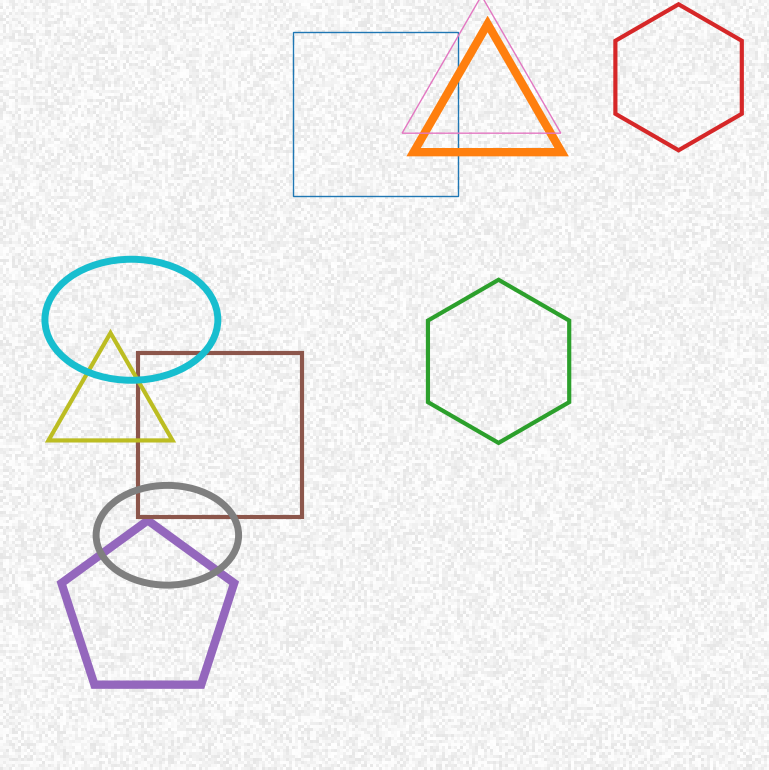[{"shape": "square", "thickness": 0.5, "radius": 0.53, "center": [0.488, 0.852]}, {"shape": "triangle", "thickness": 3, "radius": 0.55, "center": [0.633, 0.858]}, {"shape": "hexagon", "thickness": 1.5, "radius": 0.53, "center": [0.647, 0.531]}, {"shape": "hexagon", "thickness": 1.5, "radius": 0.47, "center": [0.881, 0.9]}, {"shape": "pentagon", "thickness": 3, "radius": 0.59, "center": [0.192, 0.206]}, {"shape": "square", "thickness": 1.5, "radius": 0.53, "center": [0.285, 0.435]}, {"shape": "triangle", "thickness": 0.5, "radius": 0.6, "center": [0.625, 0.887]}, {"shape": "oval", "thickness": 2.5, "radius": 0.46, "center": [0.217, 0.305]}, {"shape": "triangle", "thickness": 1.5, "radius": 0.47, "center": [0.144, 0.475]}, {"shape": "oval", "thickness": 2.5, "radius": 0.56, "center": [0.171, 0.585]}]